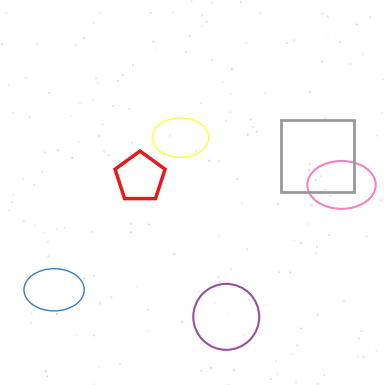[{"shape": "pentagon", "thickness": 2.5, "radius": 0.34, "center": [0.364, 0.539]}, {"shape": "oval", "thickness": 1, "radius": 0.39, "center": [0.141, 0.247]}, {"shape": "circle", "thickness": 1.5, "radius": 0.43, "center": [0.588, 0.177]}, {"shape": "oval", "thickness": 1, "radius": 0.37, "center": [0.469, 0.643]}, {"shape": "oval", "thickness": 1.5, "radius": 0.44, "center": [0.887, 0.52]}, {"shape": "square", "thickness": 2, "radius": 0.47, "center": [0.824, 0.594]}]